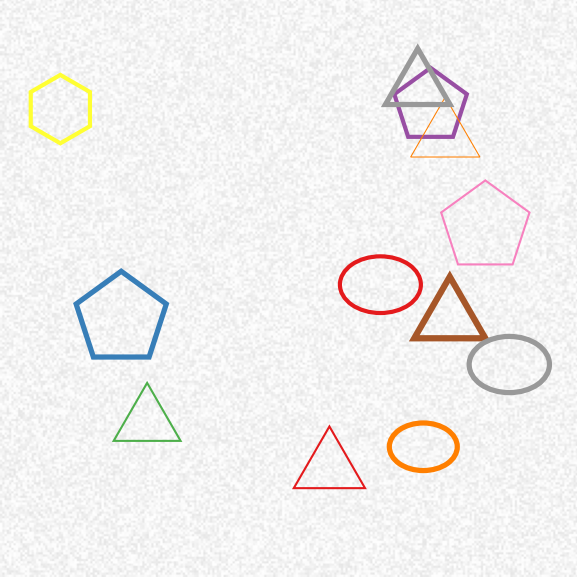[{"shape": "oval", "thickness": 2, "radius": 0.35, "center": [0.659, 0.506]}, {"shape": "triangle", "thickness": 1, "radius": 0.36, "center": [0.57, 0.189]}, {"shape": "pentagon", "thickness": 2.5, "radius": 0.41, "center": [0.21, 0.447]}, {"shape": "triangle", "thickness": 1, "radius": 0.33, "center": [0.255, 0.269]}, {"shape": "pentagon", "thickness": 2, "radius": 0.33, "center": [0.746, 0.816]}, {"shape": "triangle", "thickness": 0.5, "radius": 0.35, "center": [0.771, 0.762]}, {"shape": "oval", "thickness": 2.5, "radius": 0.29, "center": [0.733, 0.226]}, {"shape": "hexagon", "thickness": 2, "radius": 0.3, "center": [0.105, 0.81]}, {"shape": "triangle", "thickness": 3, "radius": 0.36, "center": [0.779, 0.449]}, {"shape": "pentagon", "thickness": 1, "radius": 0.4, "center": [0.84, 0.606]}, {"shape": "triangle", "thickness": 2.5, "radius": 0.32, "center": [0.723, 0.85]}, {"shape": "oval", "thickness": 2.5, "radius": 0.35, "center": [0.882, 0.368]}]